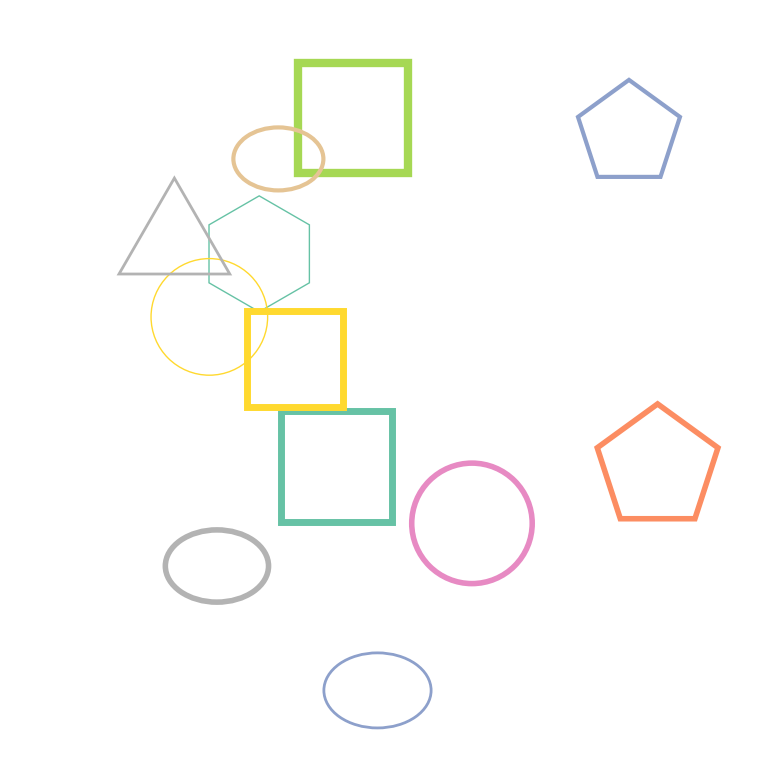[{"shape": "square", "thickness": 2.5, "radius": 0.36, "center": [0.437, 0.394]}, {"shape": "hexagon", "thickness": 0.5, "radius": 0.38, "center": [0.337, 0.67]}, {"shape": "pentagon", "thickness": 2, "radius": 0.41, "center": [0.854, 0.393]}, {"shape": "oval", "thickness": 1, "radius": 0.35, "center": [0.49, 0.103]}, {"shape": "pentagon", "thickness": 1.5, "radius": 0.35, "center": [0.817, 0.827]}, {"shape": "circle", "thickness": 2, "radius": 0.39, "center": [0.613, 0.32]}, {"shape": "square", "thickness": 3, "radius": 0.36, "center": [0.458, 0.847]}, {"shape": "square", "thickness": 2.5, "radius": 0.31, "center": [0.383, 0.533]}, {"shape": "circle", "thickness": 0.5, "radius": 0.38, "center": [0.272, 0.588]}, {"shape": "oval", "thickness": 1.5, "radius": 0.29, "center": [0.362, 0.794]}, {"shape": "oval", "thickness": 2, "radius": 0.34, "center": [0.282, 0.265]}, {"shape": "triangle", "thickness": 1, "radius": 0.42, "center": [0.226, 0.686]}]